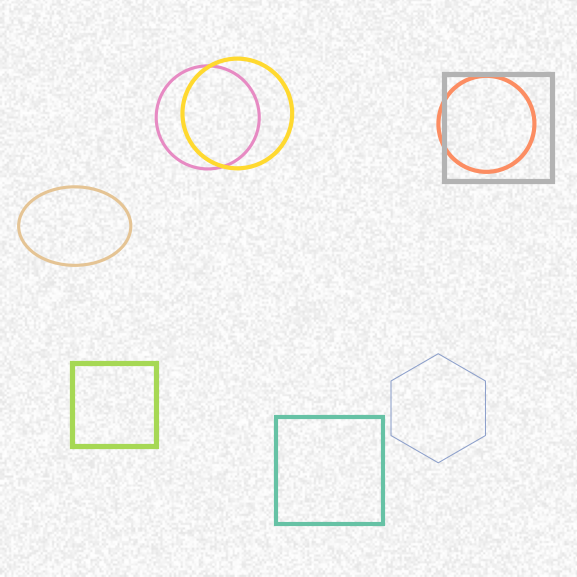[{"shape": "square", "thickness": 2, "radius": 0.46, "center": [0.571, 0.185]}, {"shape": "circle", "thickness": 2, "radius": 0.42, "center": [0.842, 0.785]}, {"shape": "hexagon", "thickness": 0.5, "radius": 0.47, "center": [0.759, 0.292]}, {"shape": "circle", "thickness": 1.5, "radius": 0.45, "center": [0.36, 0.796]}, {"shape": "square", "thickness": 2.5, "radius": 0.36, "center": [0.198, 0.299]}, {"shape": "circle", "thickness": 2, "radius": 0.47, "center": [0.411, 0.803]}, {"shape": "oval", "thickness": 1.5, "radius": 0.49, "center": [0.129, 0.608]}, {"shape": "square", "thickness": 2.5, "radius": 0.46, "center": [0.862, 0.778]}]